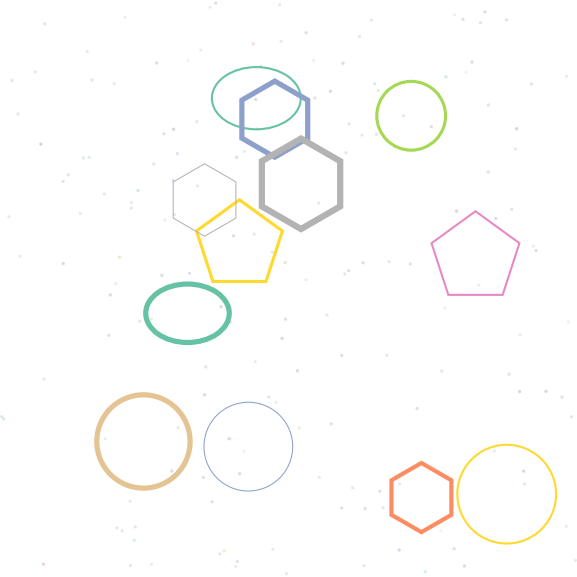[{"shape": "oval", "thickness": 2.5, "radius": 0.36, "center": [0.325, 0.457]}, {"shape": "oval", "thickness": 1, "radius": 0.38, "center": [0.444, 0.829]}, {"shape": "hexagon", "thickness": 2, "radius": 0.3, "center": [0.73, 0.138]}, {"shape": "circle", "thickness": 0.5, "radius": 0.38, "center": [0.43, 0.226]}, {"shape": "hexagon", "thickness": 2.5, "radius": 0.33, "center": [0.476, 0.793]}, {"shape": "pentagon", "thickness": 1, "radius": 0.4, "center": [0.823, 0.553]}, {"shape": "circle", "thickness": 1.5, "radius": 0.3, "center": [0.712, 0.799]}, {"shape": "pentagon", "thickness": 1.5, "radius": 0.39, "center": [0.415, 0.575]}, {"shape": "circle", "thickness": 1, "radius": 0.43, "center": [0.877, 0.143]}, {"shape": "circle", "thickness": 2.5, "radius": 0.4, "center": [0.248, 0.235]}, {"shape": "hexagon", "thickness": 0.5, "radius": 0.31, "center": [0.354, 0.653]}, {"shape": "hexagon", "thickness": 3, "radius": 0.39, "center": [0.521, 0.681]}]